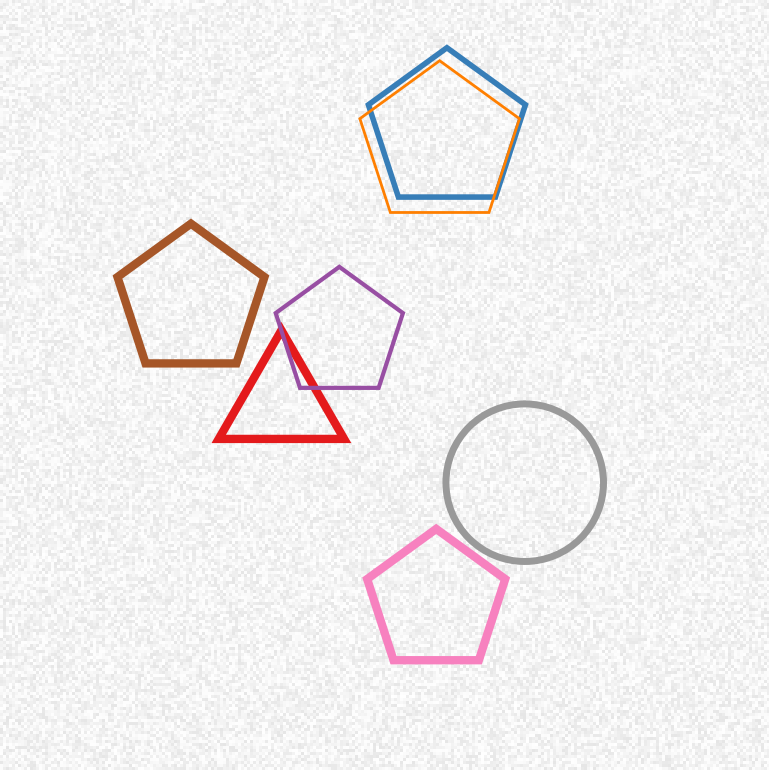[{"shape": "triangle", "thickness": 3, "radius": 0.47, "center": [0.365, 0.477]}, {"shape": "pentagon", "thickness": 2, "radius": 0.54, "center": [0.58, 0.831]}, {"shape": "pentagon", "thickness": 1.5, "radius": 0.43, "center": [0.441, 0.567]}, {"shape": "pentagon", "thickness": 1, "radius": 0.54, "center": [0.571, 0.812]}, {"shape": "pentagon", "thickness": 3, "radius": 0.5, "center": [0.248, 0.609]}, {"shape": "pentagon", "thickness": 3, "radius": 0.47, "center": [0.566, 0.219]}, {"shape": "circle", "thickness": 2.5, "radius": 0.51, "center": [0.681, 0.373]}]